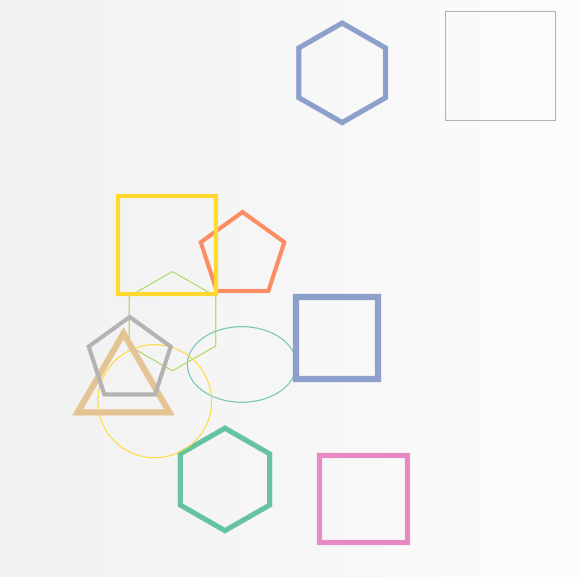[{"shape": "hexagon", "thickness": 2.5, "radius": 0.44, "center": [0.387, 0.169]}, {"shape": "oval", "thickness": 0.5, "radius": 0.47, "center": [0.416, 0.368]}, {"shape": "pentagon", "thickness": 2, "radius": 0.38, "center": [0.417, 0.556]}, {"shape": "hexagon", "thickness": 2.5, "radius": 0.43, "center": [0.589, 0.873]}, {"shape": "square", "thickness": 3, "radius": 0.36, "center": [0.58, 0.414]}, {"shape": "square", "thickness": 2.5, "radius": 0.38, "center": [0.624, 0.135]}, {"shape": "hexagon", "thickness": 0.5, "radius": 0.43, "center": [0.297, 0.443]}, {"shape": "square", "thickness": 2, "radius": 0.42, "center": [0.287, 0.575]}, {"shape": "circle", "thickness": 0.5, "radius": 0.49, "center": [0.266, 0.304]}, {"shape": "triangle", "thickness": 3, "radius": 0.46, "center": [0.212, 0.331]}, {"shape": "square", "thickness": 0.5, "radius": 0.47, "center": [0.86, 0.886]}, {"shape": "pentagon", "thickness": 2, "radius": 0.37, "center": [0.223, 0.376]}]